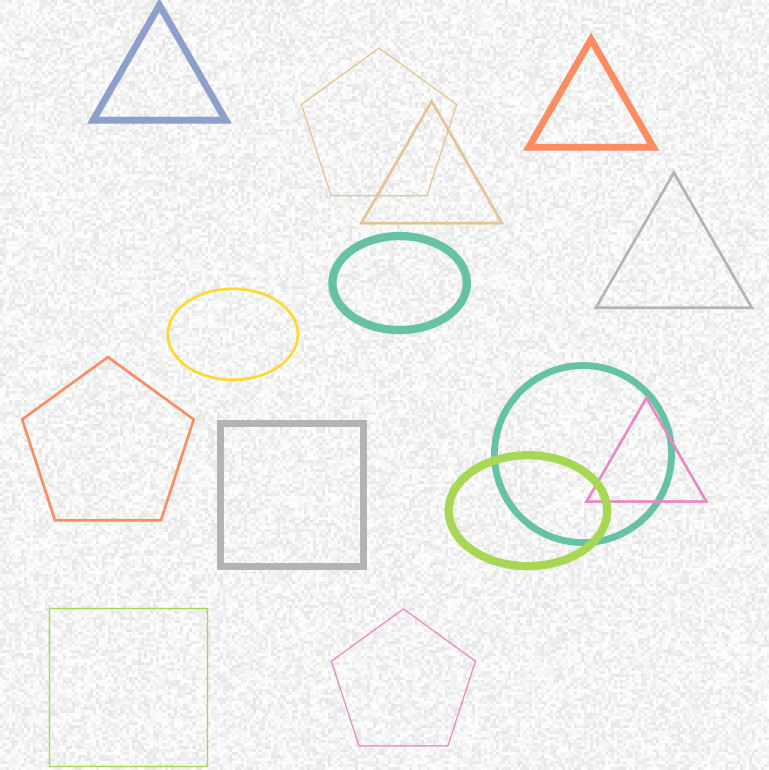[{"shape": "oval", "thickness": 3, "radius": 0.44, "center": [0.519, 0.632]}, {"shape": "circle", "thickness": 2.5, "radius": 0.58, "center": [0.757, 0.41]}, {"shape": "pentagon", "thickness": 1, "radius": 0.59, "center": [0.14, 0.419]}, {"shape": "triangle", "thickness": 2.5, "radius": 0.47, "center": [0.768, 0.855]}, {"shape": "triangle", "thickness": 2.5, "radius": 0.5, "center": [0.207, 0.894]}, {"shape": "triangle", "thickness": 1, "radius": 0.45, "center": [0.84, 0.394]}, {"shape": "pentagon", "thickness": 0.5, "radius": 0.49, "center": [0.524, 0.111]}, {"shape": "square", "thickness": 0.5, "radius": 0.51, "center": [0.166, 0.108]}, {"shape": "oval", "thickness": 3, "radius": 0.51, "center": [0.686, 0.337]}, {"shape": "oval", "thickness": 1, "radius": 0.42, "center": [0.302, 0.566]}, {"shape": "triangle", "thickness": 1, "radius": 0.53, "center": [0.561, 0.763]}, {"shape": "pentagon", "thickness": 0.5, "radius": 0.53, "center": [0.492, 0.832]}, {"shape": "triangle", "thickness": 1, "radius": 0.58, "center": [0.875, 0.659]}, {"shape": "square", "thickness": 2.5, "radius": 0.46, "center": [0.378, 0.357]}]